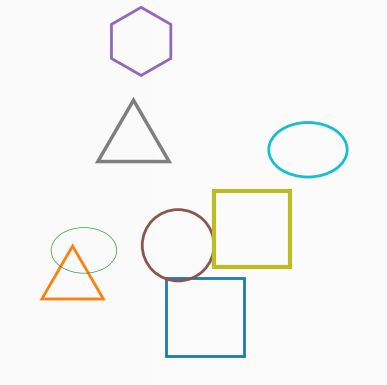[{"shape": "square", "thickness": 2, "radius": 0.51, "center": [0.529, 0.176]}, {"shape": "triangle", "thickness": 2, "radius": 0.46, "center": [0.187, 0.269]}, {"shape": "oval", "thickness": 0.5, "radius": 0.42, "center": [0.217, 0.35]}, {"shape": "hexagon", "thickness": 2, "radius": 0.44, "center": [0.364, 0.892]}, {"shape": "circle", "thickness": 2, "radius": 0.46, "center": [0.46, 0.363]}, {"shape": "triangle", "thickness": 2.5, "radius": 0.53, "center": [0.344, 0.634]}, {"shape": "square", "thickness": 3, "radius": 0.49, "center": [0.651, 0.405]}, {"shape": "oval", "thickness": 2, "radius": 0.51, "center": [0.795, 0.611]}]